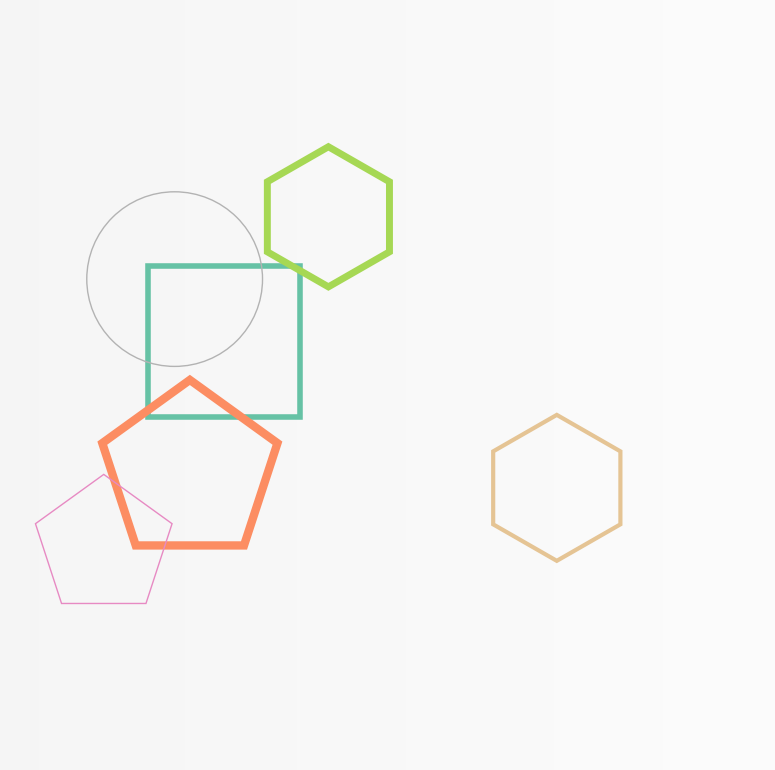[{"shape": "square", "thickness": 2, "radius": 0.49, "center": [0.29, 0.557]}, {"shape": "pentagon", "thickness": 3, "radius": 0.59, "center": [0.245, 0.388]}, {"shape": "pentagon", "thickness": 0.5, "radius": 0.46, "center": [0.134, 0.291]}, {"shape": "hexagon", "thickness": 2.5, "radius": 0.45, "center": [0.424, 0.718]}, {"shape": "hexagon", "thickness": 1.5, "radius": 0.47, "center": [0.718, 0.366]}, {"shape": "circle", "thickness": 0.5, "radius": 0.57, "center": [0.225, 0.638]}]